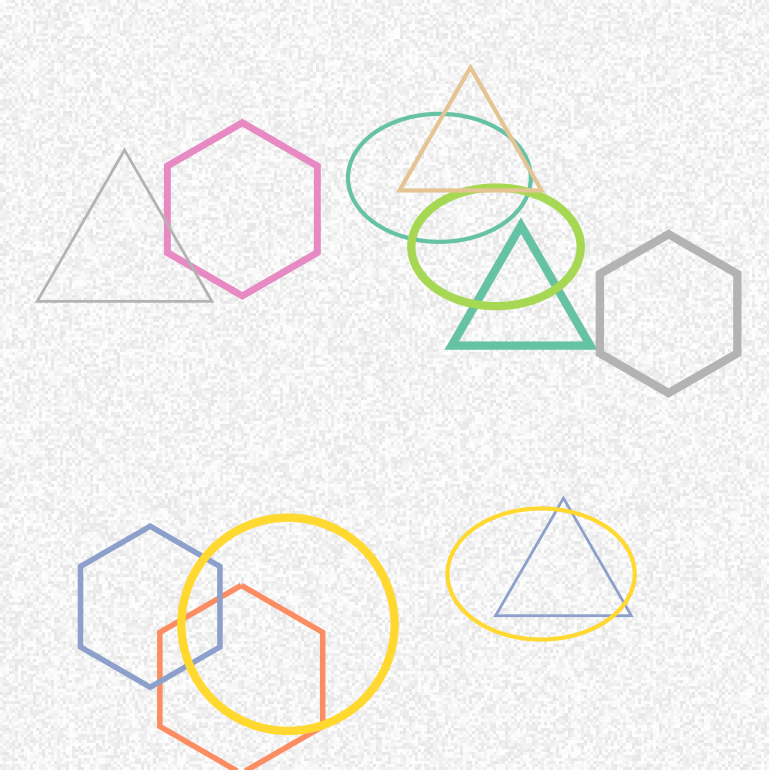[{"shape": "triangle", "thickness": 3, "radius": 0.52, "center": [0.677, 0.603]}, {"shape": "oval", "thickness": 1.5, "radius": 0.59, "center": [0.571, 0.769]}, {"shape": "hexagon", "thickness": 2, "radius": 0.61, "center": [0.313, 0.118]}, {"shape": "triangle", "thickness": 1, "radius": 0.51, "center": [0.732, 0.251]}, {"shape": "hexagon", "thickness": 2, "radius": 0.52, "center": [0.195, 0.212]}, {"shape": "hexagon", "thickness": 2.5, "radius": 0.56, "center": [0.315, 0.728]}, {"shape": "oval", "thickness": 3, "radius": 0.55, "center": [0.644, 0.679]}, {"shape": "circle", "thickness": 3, "radius": 0.69, "center": [0.374, 0.189]}, {"shape": "oval", "thickness": 1.5, "radius": 0.61, "center": [0.703, 0.255]}, {"shape": "triangle", "thickness": 1.5, "radius": 0.53, "center": [0.611, 0.806]}, {"shape": "triangle", "thickness": 1, "radius": 0.66, "center": [0.162, 0.674]}, {"shape": "hexagon", "thickness": 3, "radius": 0.52, "center": [0.868, 0.593]}]